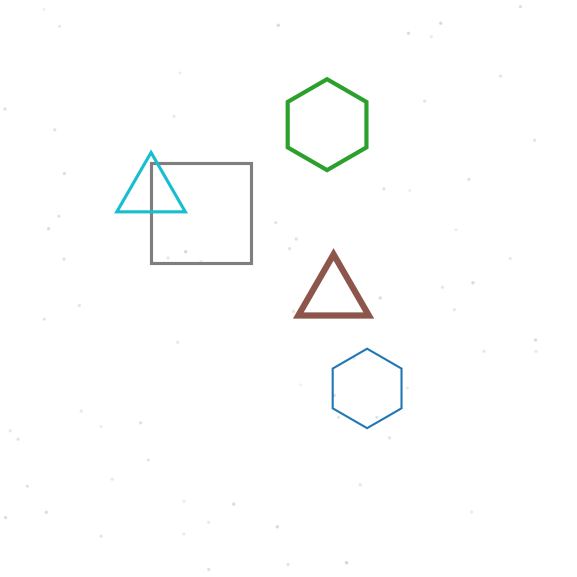[{"shape": "hexagon", "thickness": 1, "radius": 0.34, "center": [0.636, 0.327]}, {"shape": "hexagon", "thickness": 2, "radius": 0.39, "center": [0.566, 0.783]}, {"shape": "triangle", "thickness": 3, "radius": 0.35, "center": [0.578, 0.488]}, {"shape": "square", "thickness": 1.5, "radius": 0.43, "center": [0.348, 0.63]}, {"shape": "triangle", "thickness": 1.5, "radius": 0.34, "center": [0.262, 0.667]}]